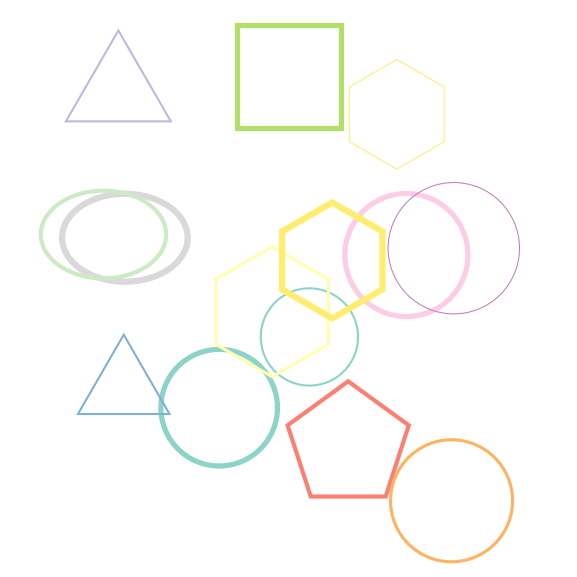[{"shape": "circle", "thickness": 1, "radius": 0.42, "center": [0.536, 0.416]}, {"shape": "circle", "thickness": 2.5, "radius": 0.5, "center": [0.38, 0.293]}, {"shape": "hexagon", "thickness": 1.5, "radius": 0.56, "center": [0.471, 0.459]}, {"shape": "triangle", "thickness": 1, "radius": 0.52, "center": [0.205, 0.841]}, {"shape": "pentagon", "thickness": 2, "radius": 0.55, "center": [0.603, 0.229]}, {"shape": "triangle", "thickness": 1, "radius": 0.46, "center": [0.214, 0.328]}, {"shape": "circle", "thickness": 1.5, "radius": 0.53, "center": [0.782, 0.132]}, {"shape": "square", "thickness": 2.5, "radius": 0.45, "center": [0.5, 0.867]}, {"shape": "circle", "thickness": 2.5, "radius": 0.53, "center": [0.704, 0.558]}, {"shape": "oval", "thickness": 3, "radius": 0.54, "center": [0.216, 0.587]}, {"shape": "circle", "thickness": 0.5, "radius": 0.57, "center": [0.786, 0.569]}, {"shape": "oval", "thickness": 2, "radius": 0.54, "center": [0.179, 0.593]}, {"shape": "hexagon", "thickness": 3, "radius": 0.5, "center": [0.575, 0.548]}, {"shape": "hexagon", "thickness": 0.5, "radius": 0.47, "center": [0.687, 0.801]}]